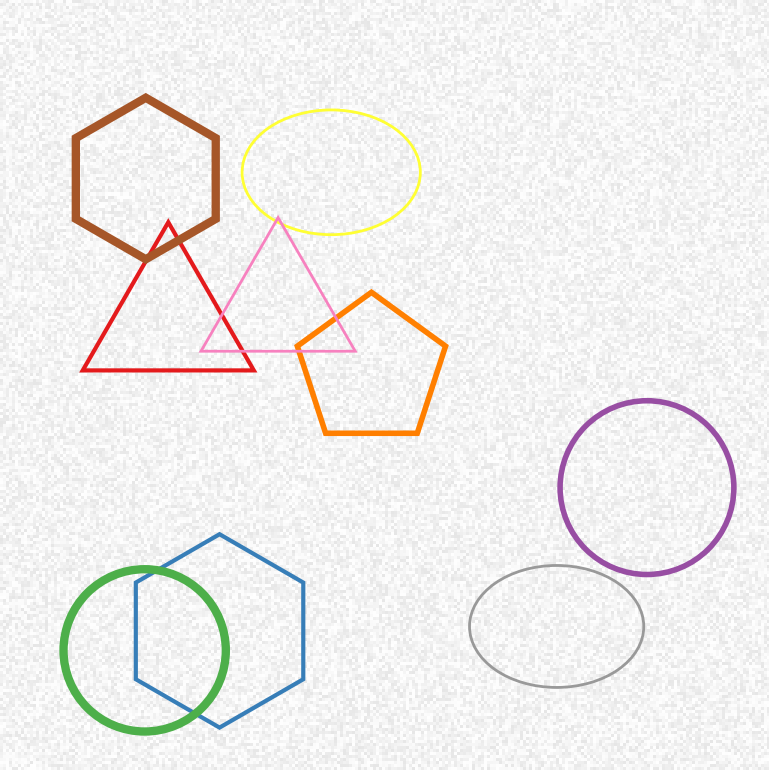[{"shape": "triangle", "thickness": 1.5, "radius": 0.64, "center": [0.219, 0.583]}, {"shape": "hexagon", "thickness": 1.5, "radius": 0.63, "center": [0.285, 0.181]}, {"shape": "circle", "thickness": 3, "radius": 0.53, "center": [0.188, 0.155]}, {"shape": "circle", "thickness": 2, "radius": 0.56, "center": [0.84, 0.367]}, {"shape": "pentagon", "thickness": 2, "radius": 0.51, "center": [0.482, 0.519]}, {"shape": "oval", "thickness": 1, "radius": 0.58, "center": [0.43, 0.776]}, {"shape": "hexagon", "thickness": 3, "radius": 0.52, "center": [0.189, 0.768]}, {"shape": "triangle", "thickness": 1, "radius": 0.58, "center": [0.361, 0.602]}, {"shape": "oval", "thickness": 1, "radius": 0.57, "center": [0.723, 0.186]}]